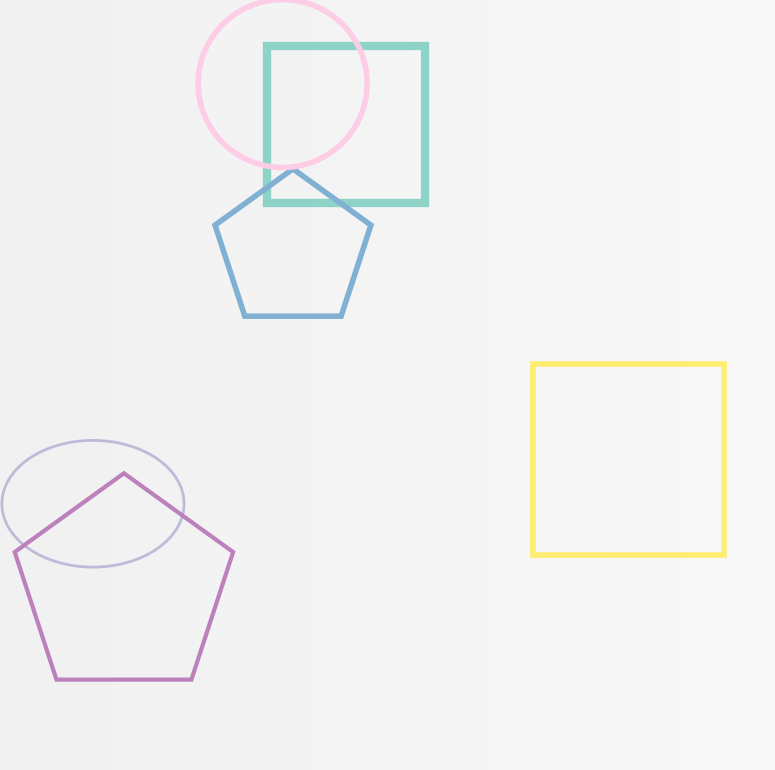[{"shape": "square", "thickness": 3, "radius": 0.51, "center": [0.446, 0.838]}, {"shape": "oval", "thickness": 1, "radius": 0.59, "center": [0.12, 0.346]}, {"shape": "pentagon", "thickness": 2, "radius": 0.53, "center": [0.378, 0.675]}, {"shape": "circle", "thickness": 2, "radius": 0.55, "center": [0.365, 0.892]}, {"shape": "pentagon", "thickness": 1.5, "radius": 0.74, "center": [0.16, 0.237]}, {"shape": "square", "thickness": 2, "radius": 0.62, "center": [0.811, 0.403]}]